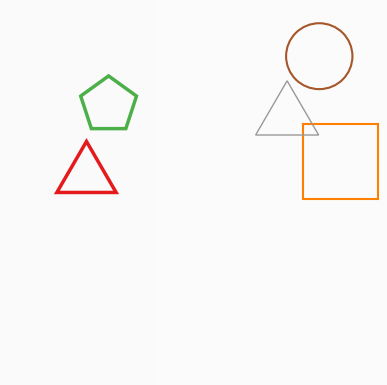[{"shape": "triangle", "thickness": 2.5, "radius": 0.44, "center": [0.223, 0.544]}, {"shape": "pentagon", "thickness": 2.5, "radius": 0.38, "center": [0.28, 0.727]}, {"shape": "square", "thickness": 1.5, "radius": 0.49, "center": [0.878, 0.581]}, {"shape": "circle", "thickness": 1.5, "radius": 0.43, "center": [0.824, 0.854]}, {"shape": "triangle", "thickness": 1, "radius": 0.47, "center": [0.741, 0.696]}]